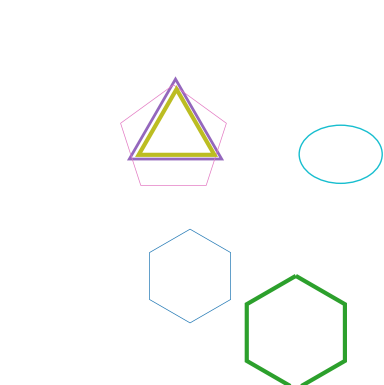[{"shape": "hexagon", "thickness": 0.5, "radius": 0.61, "center": [0.494, 0.283]}, {"shape": "hexagon", "thickness": 3, "radius": 0.74, "center": [0.768, 0.136]}, {"shape": "triangle", "thickness": 2, "radius": 0.69, "center": [0.456, 0.656]}, {"shape": "pentagon", "thickness": 0.5, "radius": 0.72, "center": [0.451, 0.635]}, {"shape": "triangle", "thickness": 3, "radius": 0.57, "center": [0.459, 0.655]}, {"shape": "oval", "thickness": 1, "radius": 0.54, "center": [0.885, 0.599]}]